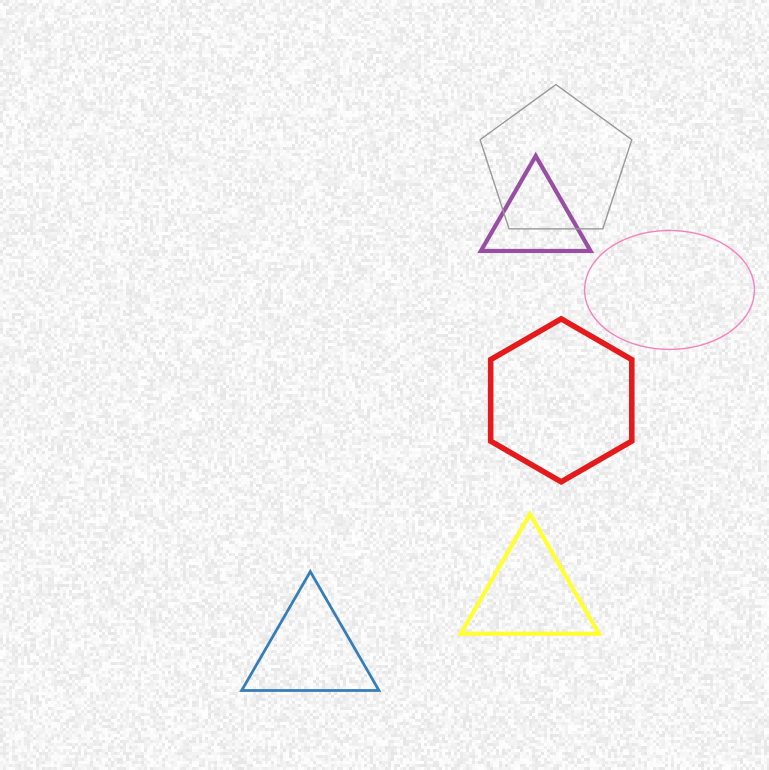[{"shape": "hexagon", "thickness": 2, "radius": 0.53, "center": [0.729, 0.48]}, {"shape": "triangle", "thickness": 1, "radius": 0.51, "center": [0.403, 0.155]}, {"shape": "triangle", "thickness": 1.5, "radius": 0.41, "center": [0.696, 0.715]}, {"shape": "triangle", "thickness": 1.5, "radius": 0.52, "center": [0.688, 0.229]}, {"shape": "oval", "thickness": 0.5, "radius": 0.55, "center": [0.869, 0.623]}, {"shape": "pentagon", "thickness": 0.5, "radius": 0.52, "center": [0.722, 0.787]}]